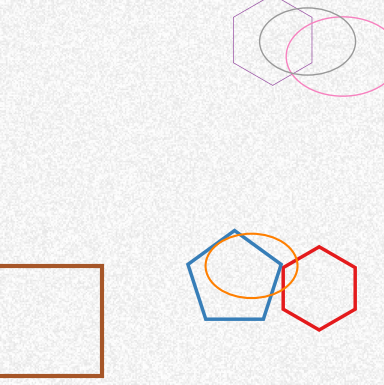[{"shape": "hexagon", "thickness": 2.5, "radius": 0.54, "center": [0.829, 0.251]}, {"shape": "pentagon", "thickness": 2.5, "radius": 0.64, "center": [0.609, 0.274]}, {"shape": "hexagon", "thickness": 0.5, "radius": 0.59, "center": [0.708, 0.896]}, {"shape": "oval", "thickness": 1.5, "radius": 0.6, "center": [0.653, 0.309]}, {"shape": "square", "thickness": 3, "radius": 0.71, "center": [0.124, 0.166]}, {"shape": "oval", "thickness": 1, "radius": 0.74, "center": [0.891, 0.853]}, {"shape": "oval", "thickness": 1, "radius": 0.62, "center": [0.799, 0.892]}]